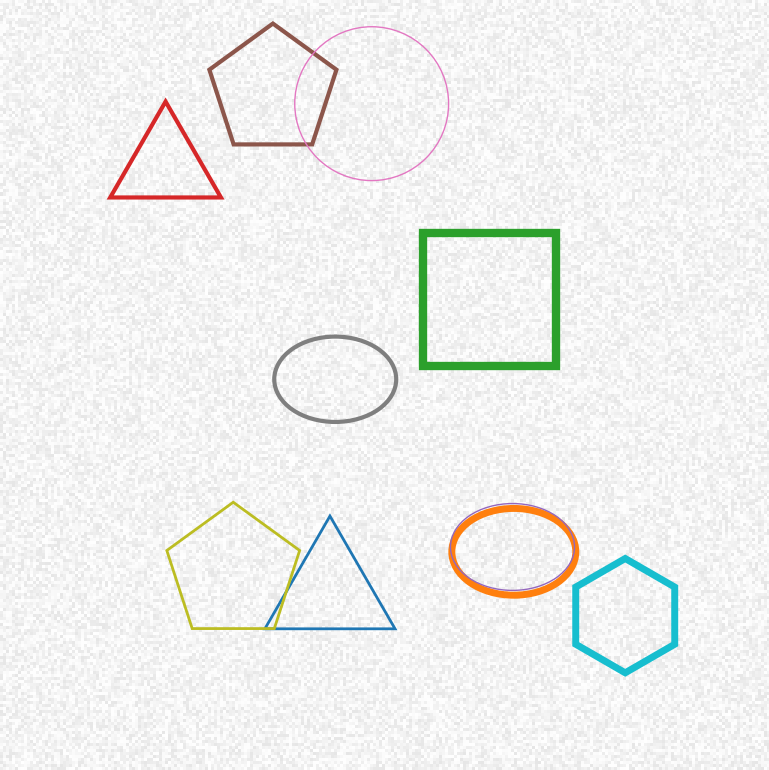[{"shape": "triangle", "thickness": 1, "radius": 0.49, "center": [0.429, 0.232]}, {"shape": "oval", "thickness": 2.5, "radius": 0.4, "center": [0.667, 0.283]}, {"shape": "square", "thickness": 3, "radius": 0.43, "center": [0.636, 0.611]}, {"shape": "triangle", "thickness": 1.5, "radius": 0.42, "center": [0.215, 0.785]}, {"shape": "oval", "thickness": 0.5, "radius": 0.4, "center": [0.666, 0.29]}, {"shape": "pentagon", "thickness": 1.5, "radius": 0.43, "center": [0.354, 0.883]}, {"shape": "circle", "thickness": 0.5, "radius": 0.5, "center": [0.483, 0.865]}, {"shape": "oval", "thickness": 1.5, "radius": 0.4, "center": [0.435, 0.507]}, {"shape": "pentagon", "thickness": 1, "radius": 0.45, "center": [0.303, 0.257]}, {"shape": "hexagon", "thickness": 2.5, "radius": 0.37, "center": [0.812, 0.2]}]